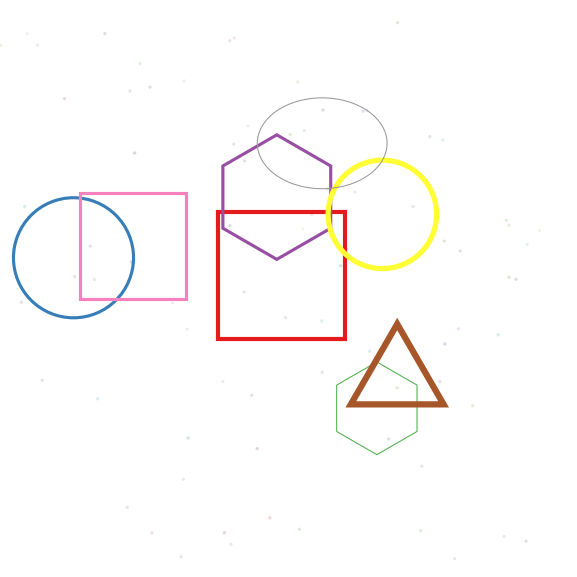[{"shape": "square", "thickness": 2, "radius": 0.55, "center": [0.487, 0.522]}, {"shape": "circle", "thickness": 1.5, "radius": 0.52, "center": [0.127, 0.553]}, {"shape": "hexagon", "thickness": 0.5, "radius": 0.4, "center": [0.653, 0.292]}, {"shape": "hexagon", "thickness": 1.5, "radius": 0.54, "center": [0.479, 0.658]}, {"shape": "circle", "thickness": 2.5, "radius": 0.47, "center": [0.662, 0.628]}, {"shape": "triangle", "thickness": 3, "radius": 0.46, "center": [0.688, 0.345]}, {"shape": "square", "thickness": 1.5, "radius": 0.46, "center": [0.23, 0.573]}, {"shape": "oval", "thickness": 0.5, "radius": 0.56, "center": [0.558, 0.751]}]